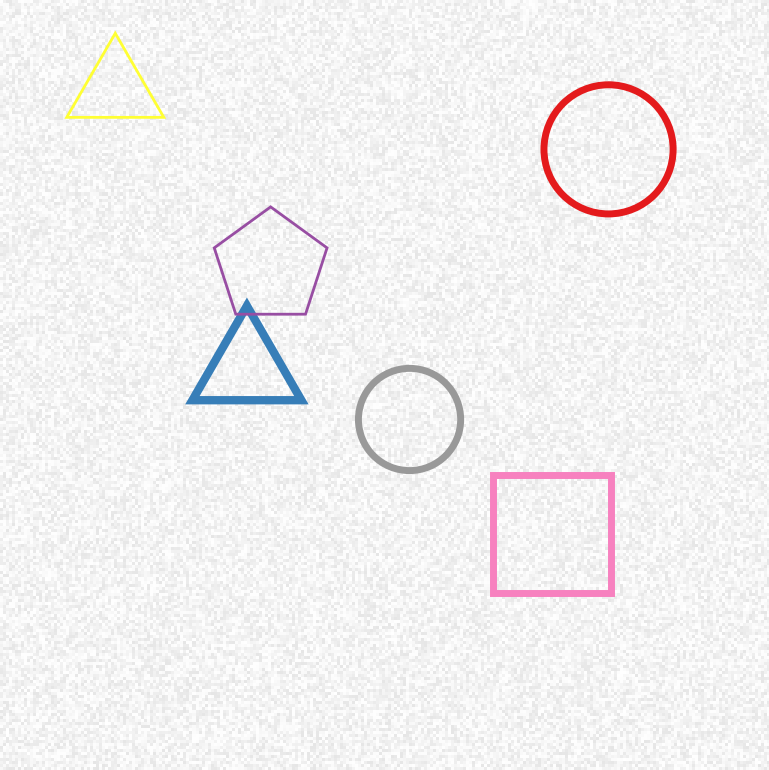[{"shape": "circle", "thickness": 2.5, "radius": 0.42, "center": [0.79, 0.806]}, {"shape": "triangle", "thickness": 3, "radius": 0.41, "center": [0.321, 0.521]}, {"shape": "pentagon", "thickness": 1, "radius": 0.39, "center": [0.351, 0.654]}, {"shape": "triangle", "thickness": 1, "radius": 0.36, "center": [0.15, 0.884]}, {"shape": "square", "thickness": 2.5, "radius": 0.38, "center": [0.717, 0.306]}, {"shape": "circle", "thickness": 2.5, "radius": 0.33, "center": [0.532, 0.455]}]